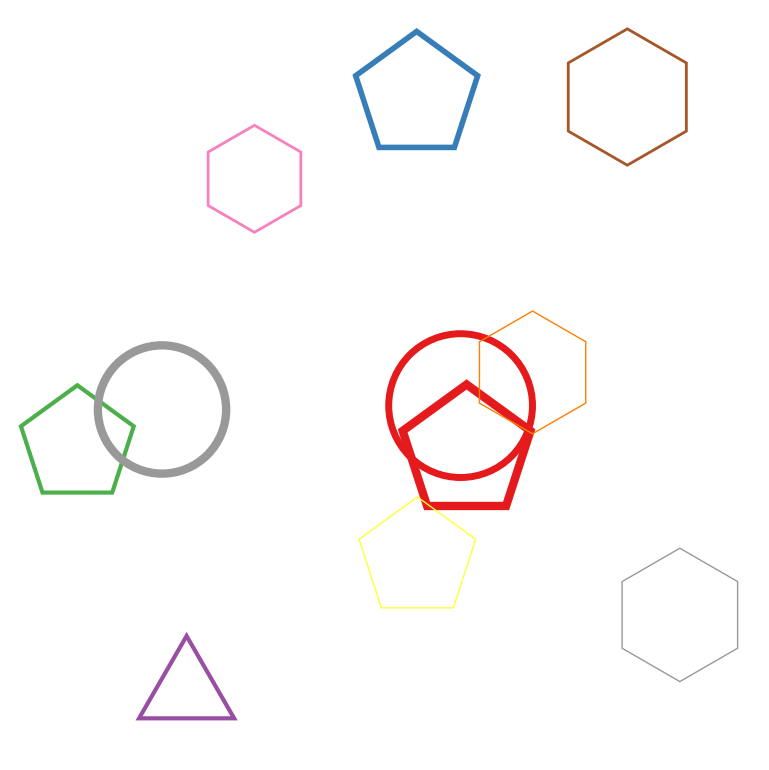[{"shape": "circle", "thickness": 2.5, "radius": 0.47, "center": [0.598, 0.473]}, {"shape": "pentagon", "thickness": 3, "radius": 0.44, "center": [0.606, 0.413]}, {"shape": "pentagon", "thickness": 2, "radius": 0.42, "center": [0.541, 0.876]}, {"shape": "pentagon", "thickness": 1.5, "radius": 0.39, "center": [0.1, 0.423]}, {"shape": "triangle", "thickness": 1.5, "radius": 0.36, "center": [0.242, 0.103]}, {"shape": "hexagon", "thickness": 0.5, "radius": 0.4, "center": [0.692, 0.516]}, {"shape": "pentagon", "thickness": 0.5, "radius": 0.4, "center": [0.542, 0.275]}, {"shape": "hexagon", "thickness": 1, "radius": 0.44, "center": [0.815, 0.874]}, {"shape": "hexagon", "thickness": 1, "radius": 0.35, "center": [0.33, 0.768]}, {"shape": "circle", "thickness": 3, "radius": 0.42, "center": [0.21, 0.468]}, {"shape": "hexagon", "thickness": 0.5, "radius": 0.43, "center": [0.883, 0.201]}]